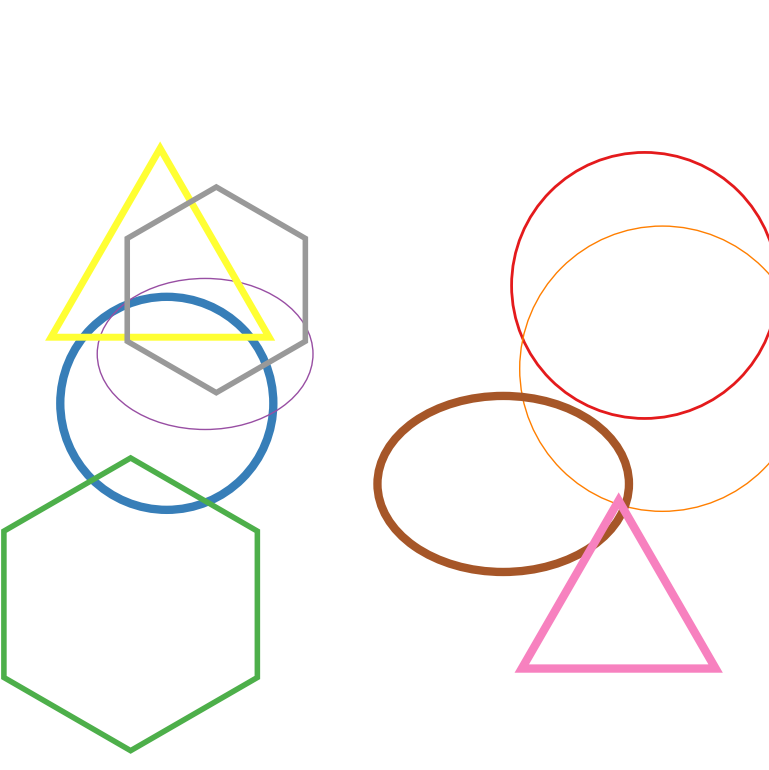[{"shape": "circle", "thickness": 1, "radius": 0.86, "center": [0.837, 0.629]}, {"shape": "circle", "thickness": 3, "radius": 0.69, "center": [0.217, 0.476]}, {"shape": "hexagon", "thickness": 2, "radius": 0.95, "center": [0.17, 0.215]}, {"shape": "oval", "thickness": 0.5, "radius": 0.7, "center": [0.266, 0.54]}, {"shape": "circle", "thickness": 0.5, "radius": 0.93, "center": [0.86, 0.521]}, {"shape": "triangle", "thickness": 2.5, "radius": 0.82, "center": [0.208, 0.644]}, {"shape": "oval", "thickness": 3, "radius": 0.82, "center": [0.654, 0.371]}, {"shape": "triangle", "thickness": 3, "radius": 0.73, "center": [0.804, 0.204]}, {"shape": "hexagon", "thickness": 2, "radius": 0.67, "center": [0.281, 0.624]}]